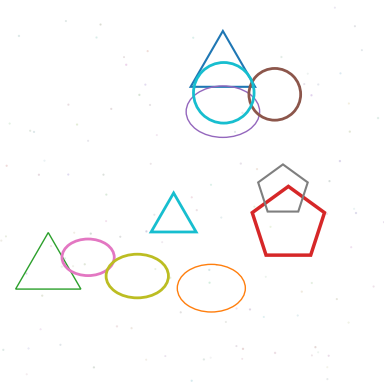[{"shape": "triangle", "thickness": 1.5, "radius": 0.48, "center": [0.579, 0.823]}, {"shape": "oval", "thickness": 1, "radius": 0.44, "center": [0.549, 0.251]}, {"shape": "triangle", "thickness": 1, "radius": 0.49, "center": [0.125, 0.298]}, {"shape": "pentagon", "thickness": 2.5, "radius": 0.49, "center": [0.749, 0.417]}, {"shape": "oval", "thickness": 1, "radius": 0.48, "center": [0.579, 0.71]}, {"shape": "circle", "thickness": 2, "radius": 0.34, "center": [0.714, 0.755]}, {"shape": "oval", "thickness": 2, "radius": 0.34, "center": [0.229, 0.332]}, {"shape": "pentagon", "thickness": 1.5, "radius": 0.34, "center": [0.735, 0.505]}, {"shape": "oval", "thickness": 2, "radius": 0.4, "center": [0.357, 0.283]}, {"shape": "triangle", "thickness": 2, "radius": 0.34, "center": [0.451, 0.431]}, {"shape": "circle", "thickness": 2, "radius": 0.39, "center": [0.581, 0.759]}]